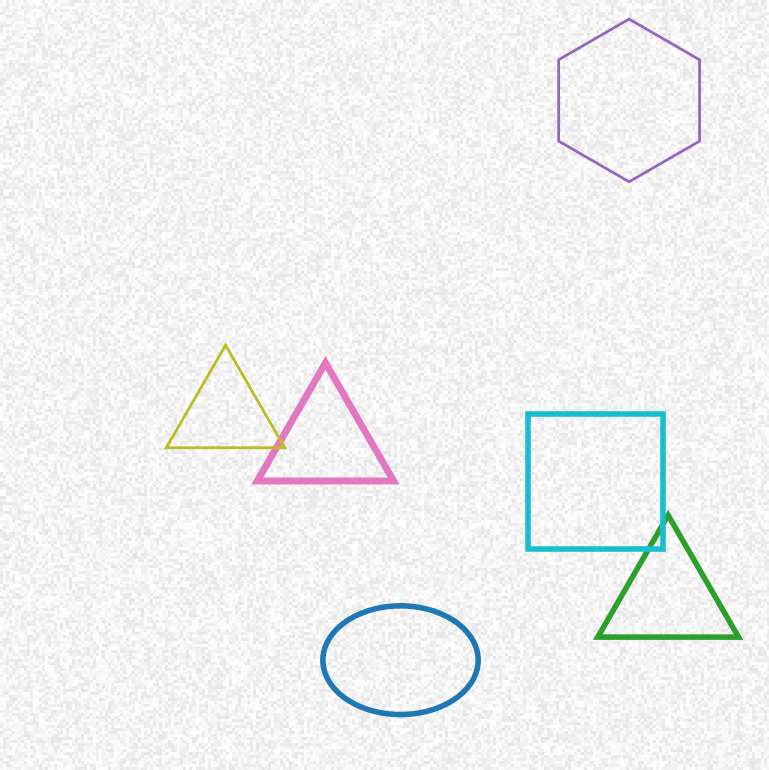[{"shape": "oval", "thickness": 2, "radius": 0.5, "center": [0.52, 0.143]}, {"shape": "triangle", "thickness": 2, "radius": 0.53, "center": [0.868, 0.225]}, {"shape": "hexagon", "thickness": 1, "radius": 0.53, "center": [0.817, 0.87]}, {"shape": "triangle", "thickness": 2.5, "radius": 0.51, "center": [0.423, 0.426]}, {"shape": "triangle", "thickness": 1, "radius": 0.44, "center": [0.293, 0.463]}, {"shape": "square", "thickness": 2, "radius": 0.44, "center": [0.774, 0.375]}]